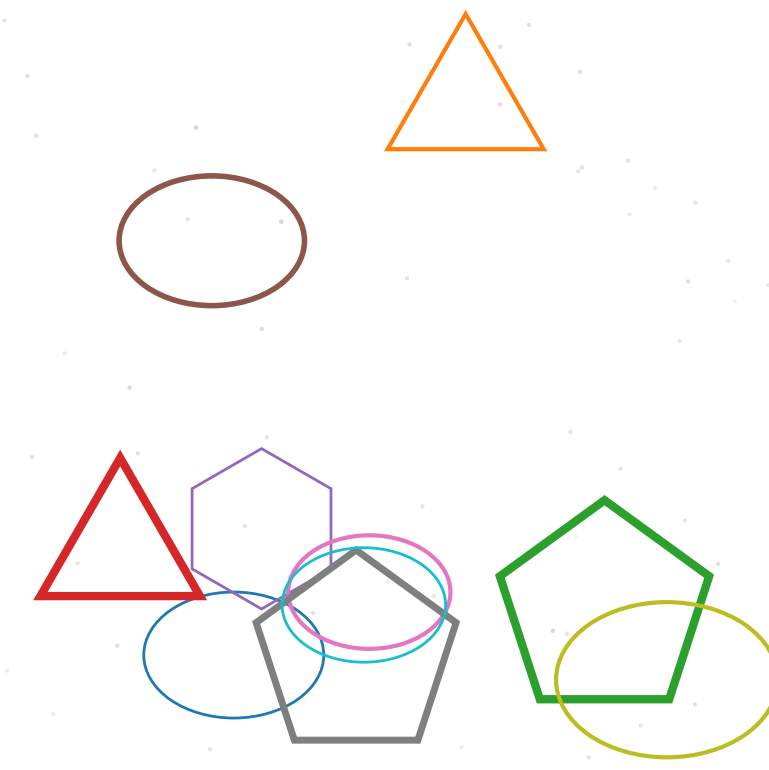[{"shape": "oval", "thickness": 1, "radius": 0.58, "center": [0.304, 0.149]}, {"shape": "triangle", "thickness": 1.5, "radius": 0.59, "center": [0.605, 0.865]}, {"shape": "pentagon", "thickness": 3, "radius": 0.71, "center": [0.785, 0.207]}, {"shape": "triangle", "thickness": 3, "radius": 0.6, "center": [0.156, 0.286]}, {"shape": "hexagon", "thickness": 1, "radius": 0.52, "center": [0.34, 0.313]}, {"shape": "oval", "thickness": 2, "radius": 0.6, "center": [0.275, 0.687]}, {"shape": "oval", "thickness": 1.5, "radius": 0.53, "center": [0.48, 0.231]}, {"shape": "pentagon", "thickness": 2.5, "radius": 0.68, "center": [0.462, 0.149]}, {"shape": "oval", "thickness": 1.5, "radius": 0.72, "center": [0.866, 0.117]}, {"shape": "oval", "thickness": 1, "radius": 0.53, "center": [0.473, 0.214]}]